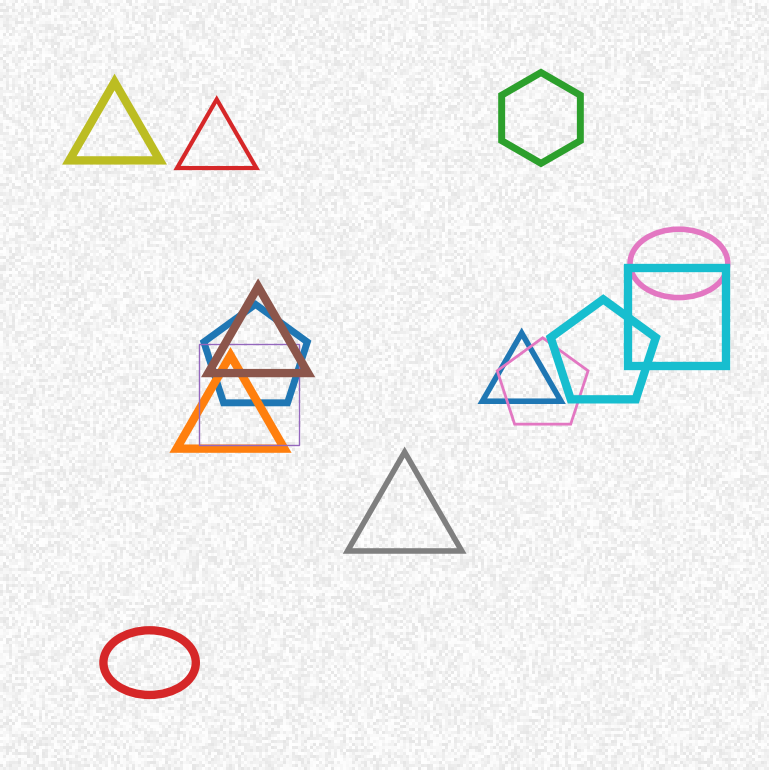[{"shape": "pentagon", "thickness": 2.5, "radius": 0.35, "center": [0.332, 0.534]}, {"shape": "triangle", "thickness": 2, "radius": 0.29, "center": [0.678, 0.508]}, {"shape": "triangle", "thickness": 3, "radius": 0.4, "center": [0.299, 0.458]}, {"shape": "hexagon", "thickness": 2.5, "radius": 0.29, "center": [0.703, 0.847]}, {"shape": "triangle", "thickness": 1.5, "radius": 0.3, "center": [0.281, 0.812]}, {"shape": "oval", "thickness": 3, "radius": 0.3, "center": [0.194, 0.139]}, {"shape": "square", "thickness": 0.5, "radius": 0.33, "center": [0.323, 0.487]}, {"shape": "triangle", "thickness": 3, "radius": 0.37, "center": [0.335, 0.553]}, {"shape": "pentagon", "thickness": 1, "radius": 0.31, "center": [0.705, 0.499]}, {"shape": "oval", "thickness": 2, "radius": 0.32, "center": [0.882, 0.658]}, {"shape": "triangle", "thickness": 2, "radius": 0.43, "center": [0.526, 0.327]}, {"shape": "triangle", "thickness": 3, "radius": 0.34, "center": [0.149, 0.826]}, {"shape": "pentagon", "thickness": 3, "radius": 0.36, "center": [0.783, 0.539]}, {"shape": "square", "thickness": 3, "radius": 0.32, "center": [0.88, 0.589]}]